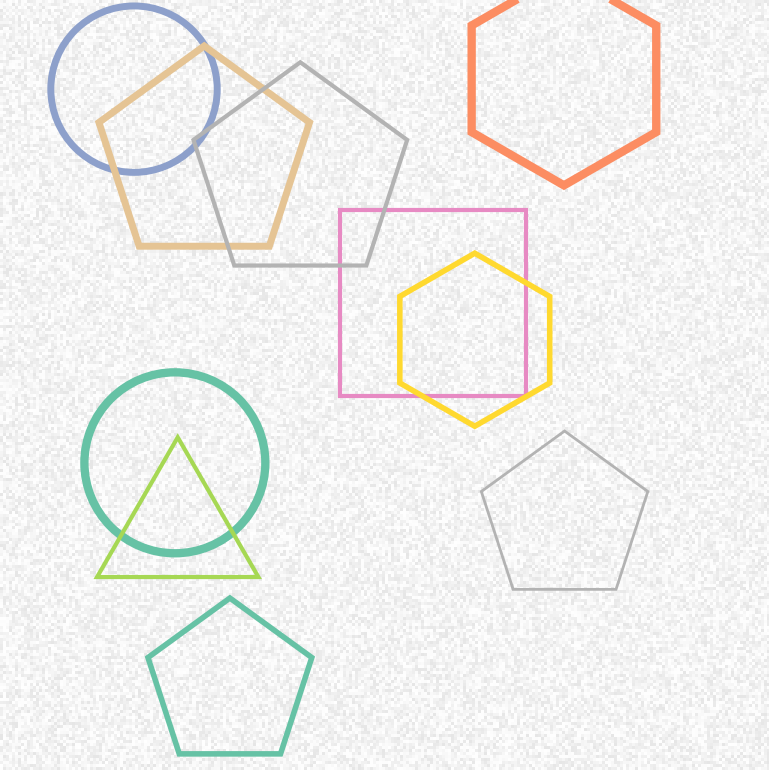[{"shape": "pentagon", "thickness": 2, "radius": 0.56, "center": [0.299, 0.111]}, {"shape": "circle", "thickness": 3, "radius": 0.59, "center": [0.227, 0.399]}, {"shape": "hexagon", "thickness": 3, "radius": 0.69, "center": [0.732, 0.898]}, {"shape": "circle", "thickness": 2.5, "radius": 0.54, "center": [0.174, 0.884]}, {"shape": "square", "thickness": 1.5, "radius": 0.61, "center": [0.562, 0.606]}, {"shape": "triangle", "thickness": 1.5, "radius": 0.6, "center": [0.231, 0.311]}, {"shape": "hexagon", "thickness": 2, "radius": 0.56, "center": [0.617, 0.559]}, {"shape": "pentagon", "thickness": 2.5, "radius": 0.72, "center": [0.265, 0.797]}, {"shape": "pentagon", "thickness": 1.5, "radius": 0.73, "center": [0.39, 0.773]}, {"shape": "pentagon", "thickness": 1, "radius": 0.57, "center": [0.733, 0.327]}]